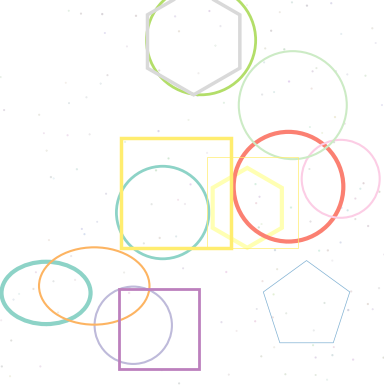[{"shape": "oval", "thickness": 3, "radius": 0.58, "center": [0.12, 0.239]}, {"shape": "circle", "thickness": 2, "radius": 0.6, "center": [0.423, 0.448]}, {"shape": "hexagon", "thickness": 3, "radius": 0.52, "center": [0.642, 0.46]}, {"shape": "circle", "thickness": 1.5, "radius": 0.5, "center": [0.346, 0.155]}, {"shape": "circle", "thickness": 3, "radius": 0.71, "center": [0.749, 0.515]}, {"shape": "pentagon", "thickness": 0.5, "radius": 0.59, "center": [0.796, 0.205]}, {"shape": "oval", "thickness": 1.5, "radius": 0.72, "center": [0.245, 0.257]}, {"shape": "circle", "thickness": 2, "radius": 0.71, "center": [0.522, 0.896]}, {"shape": "circle", "thickness": 1.5, "radius": 0.51, "center": [0.885, 0.536]}, {"shape": "hexagon", "thickness": 2.5, "radius": 0.69, "center": [0.503, 0.892]}, {"shape": "square", "thickness": 2, "radius": 0.52, "center": [0.412, 0.147]}, {"shape": "circle", "thickness": 1.5, "radius": 0.7, "center": [0.76, 0.727]}, {"shape": "square", "thickness": 0.5, "radius": 0.59, "center": [0.656, 0.474]}, {"shape": "square", "thickness": 2.5, "radius": 0.72, "center": [0.457, 0.499]}]